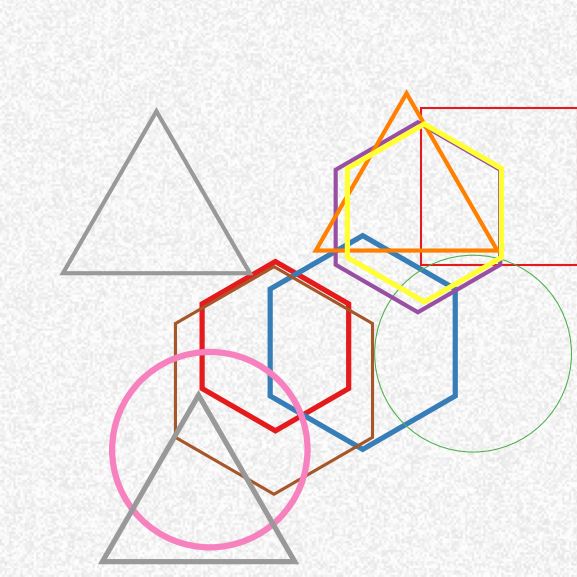[{"shape": "square", "thickness": 1, "radius": 0.68, "center": [0.865, 0.676]}, {"shape": "hexagon", "thickness": 2.5, "radius": 0.73, "center": [0.477, 0.4]}, {"shape": "hexagon", "thickness": 2.5, "radius": 0.93, "center": [0.628, 0.406]}, {"shape": "circle", "thickness": 0.5, "radius": 0.85, "center": [0.819, 0.387]}, {"shape": "hexagon", "thickness": 2, "radius": 0.82, "center": [0.724, 0.623]}, {"shape": "triangle", "thickness": 2, "radius": 0.91, "center": [0.704, 0.656]}, {"shape": "hexagon", "thickness": 2.5, "radius": 0.77, "center": [0.735, 0.63]}, {"shape": "hexagon", "thickness": 1.5, "radius": 0.99, "center": [0.474, 0.34]}, {"shape": "circle", "thickness": 3, "radius": 0.85, "center": [0.363, 0.221]}, {"shape": "triangle", "thickness": 2.5, "radius": 0.96, "center": [0.344, 0.123]}, {"shape": "triangle", "thickness": 2, "radius": 0.93, "center": [0.271, 0.619]}]